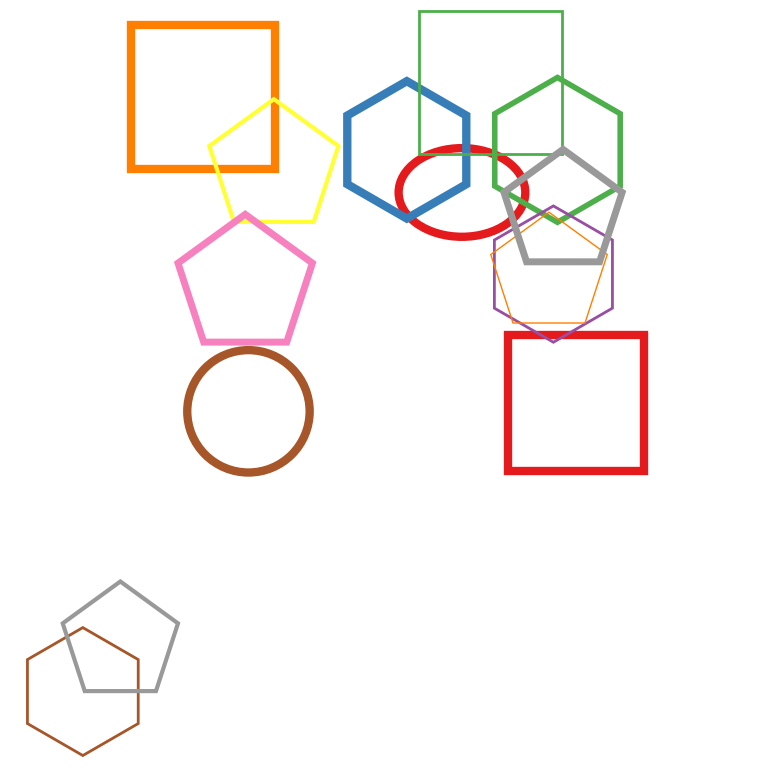[{"shape": "oval", "thickness": 3, "radius": 0.41, "center": [0.6, 0.75]}, {"shape": "square", "thickness": 3, "radius": 0.44, "center": [0.748, 0.476]}, {"shape": "hexagon", "thickness": 3, "radius": 0.45, "center": [0.528, 0.805]}, {"shape": "hexagon", "thickness": 2, "radius": 0.47, "center": [0.724, 0.805]}, {"shape": "square", "thickness": 1, "radius": 0.46, "center": [0.637, 0.893]}, {"shape": "hexagon", "thickness": 1, "radius": 0.44, "center": [0.719, 0.644]}, {"shape": "square", "thickness": 3, "radius": 0.47, "center": [0.263, 0.874]}, {"shape": "pentagon", "thickness": 0.5, "radius": 0.4, "center": [0.713, 0.645]}, {"shape": "pentagon", "thickness": 1.5, "radius": 0.44, "center": [0.356, 0.783]}, {"shape": "hexagon", "thickness": 1, "radius": 0.42, "center": [0.108, 0.102]}, {"shape": "circle", "thickness": 3, "radius": 0.4, "center": [0.323, 0.466]}, {"shape": "pentagon", "thickness": 2.5, "radius": 0.46, "center": [0.318, 0.63]}, {"shape": "pentagon", "thickness": 1.5, "radius": 0.39, "center": [0.156, 0.166]}, {"shape": "pentagon", "thickness": 2.5, "radius": 0.4, "center": [0.731, 0.725]}]